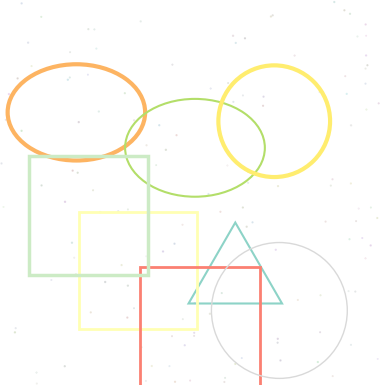[{"shape": "triangle", "thickness": 1.5, "radius": 0.7, "center": [0.611, 0.282]}, {"shape": "square", "thickness": 2, "radius": 0.76, "center": [0.358, 0.297]}, {"shape": "square", "thickness": 2, "radius": 0.78, "center": [0.519, 0.15]}, {"shape": "oval", "thickness": 3, "radius": 0.89, "center": [0.198, 0.708]}, {"shape": "oval", "thickness": 1.5, "radius": 0.91, "center": [0.506, 0.616]}, {"shape": "circle", "thickness": 1, "radius": 0.88, "center": [0.726, 0.194]}, {"shape": "square", "thickness": 2.5, "radius": 0.78, "center": [0.23, 0.44]}, {"shape": "circle", "thickness": 3, "radius": 0.73, "center": [0.712, 0.685]}]